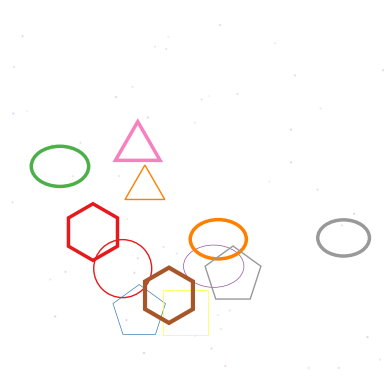[{"shape": "hexagon", "thickness": 2.5, "radius": 0.37, "center": [0.241, 0.397]}, {"shape": "circle", "thickness": 1, "radius": 0.38, "center": [0.319, 0.302]}, {"shape": "pentagon", "thickness": 0.5, "radius": 0.36, "center": [0.362, 0.189]}, {"shape": "oval", "thickness": 2.5, "radius": 0.37, "center": [0.156, 0.568]}, {"shape": "oval", "thickness": 0.5, "radius": 0.39, "center": [0.555, 0.309]}, {"shape": "triangle", "thickness": 1, "radius": 0.3, "center": [0.376, 0.512]}, {"shape": "oval", "thickness": 2.5, "radius": 0.36, "center": [0.567, 0.379]}, {"shape": "square", "thickness": 0.5, "radius": 0.3, "center": [0.482, 0.188]}, {"shape": "hexagon", "thickness": 3, "radius": 0.36, "center": [0.439, 0.233]}, {"shape": "triangle", "thickness": 2.5, "radius": 0.34, "center": [0.358, 0.617]}, {"shape": "oval", "thickness": 2.5, "radius": 0.34, "center": [0.892, 0.382]}, {"shape": "pentagon", "thickness": 1, "radius": 0.38, "center": [0.605, 0.285]}]